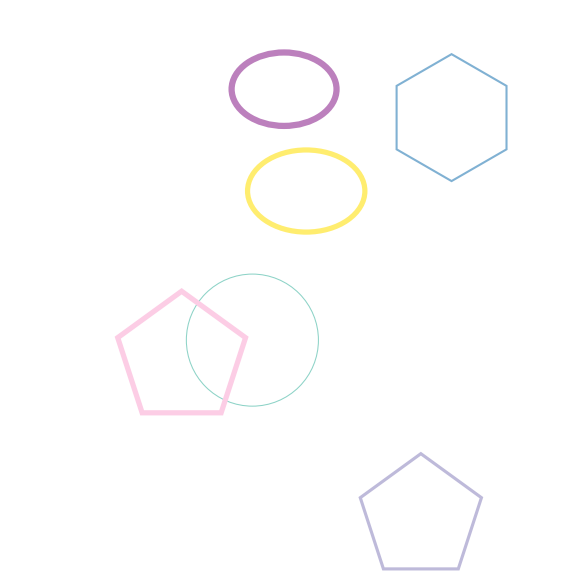[{"shape": "circle", "thickness": 0.5, "radius": 0.57, "center": [0.437, 0.41]}, {"shape": "pentagon", "thickness": 1.5, "radius": 0.55, "center": [0.729, 0.103]}, {"shape": "hexagon", "thickness": 1, "radius": 0.55, "center": [0.782, 0.795]}, {"shape": "pentagon", "thickness": 2.5, "radius": 0.58, "center": [0.315, 0.378]}, {"shape": "oval", "thickness": 3, "radius": 0.45, "center": [0.492, 0.845]}, {"shape": "oval", "thickness": 2.5, "radius": 0.51, "center": [0.53, 0.668]}]